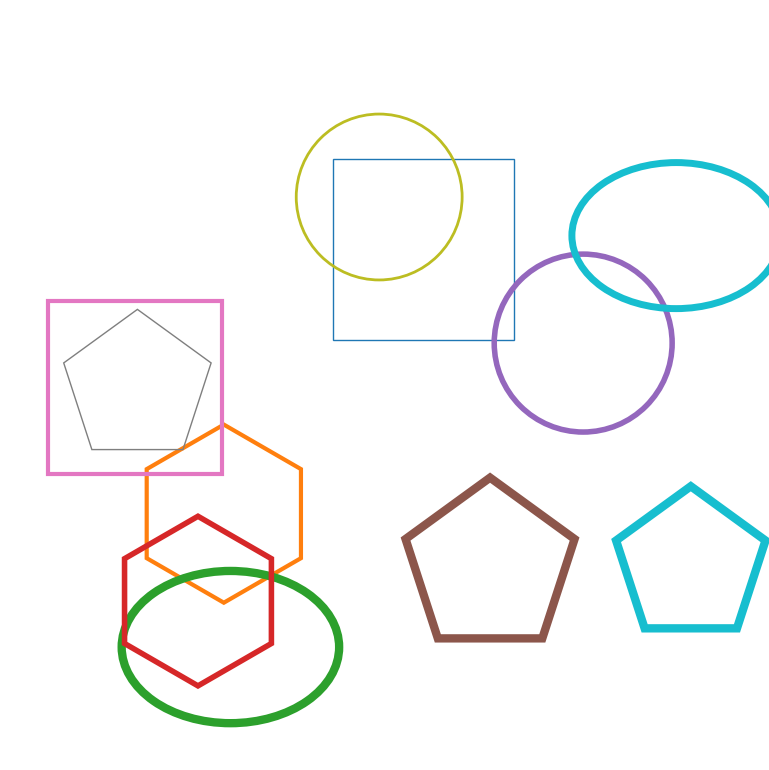[{"shape": "square", "thickness": 0.5, "radius": 0.59, "center": [0.55, 0.676]}, {"shape": "hexagon", "thickness": 1.5, "radius": 0.58, "center": [0.291, 0.333]}, {"shape": "oval", "thickness": 3, "radius": 0.71, "center": [0.299, 0.16]}, {"shape": "hexagon", "thickness": 2, "radius": 0.55, "center": [0.257, 0.219]}, {"shape": "circle", "thickness": 2, "radius": 0.58, "center": [0.757, 0.554]}, {"shape": "pentagon", "thickness": 3, "radius": 0.58, "center": [0.636, 0.264]}, {"shape": "square", "thickness": 1.5, "radius": 0.56, "center": [0.175, 0.497]}, {"shape": "pentagon", "thickness": 0.5, "radius": 0.5, "center": [0.178, 0.498]}, {"shape": "circle", "thickness": 1, "radius": 0.54, "center": [0.492, 0.744]}, {"shape": "pentagon", "thickness": 3, "radius": 0.51, "center": [0.897, 0.266]}, {"shape": "oval", "thickness": 2.5, "radius": 0.68, "center": [0.878, 0.694]}]